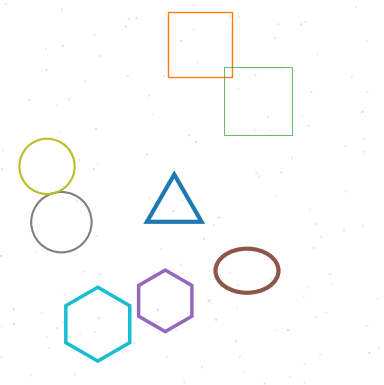[{"shape": "triangle", "thickness": 3, "radius": 0.41, "center": [0.453, 0.465]}, {"shape": "square", "thickness": 1, "radius": 0.42, "center": [0.519, 0.885]}, {"shape": "square", "thickness": 0.5, "radius": 0.44, "center": [0.671, 0.738]}, {"shape": "hexagon", "thickness": 2.5, "radius": 0.4, "center": [0.429, 0.219]}, {"shape": "oval", "thickness": 3, "radius": 0.41, "center": [0.642, 0.297]}, {"shape": "circle", "thickness": 1.5, "radius": 0.39, "center": [0.159, 0.423]}, {"shape": "circle", "thickness": 1.5, "radius": 0.36, "center": [0.122, 0.568]}, {"shape": "hexagon", "thickness": 2.5, "radius": 0.48, "center": [0.254, 0.158]}]